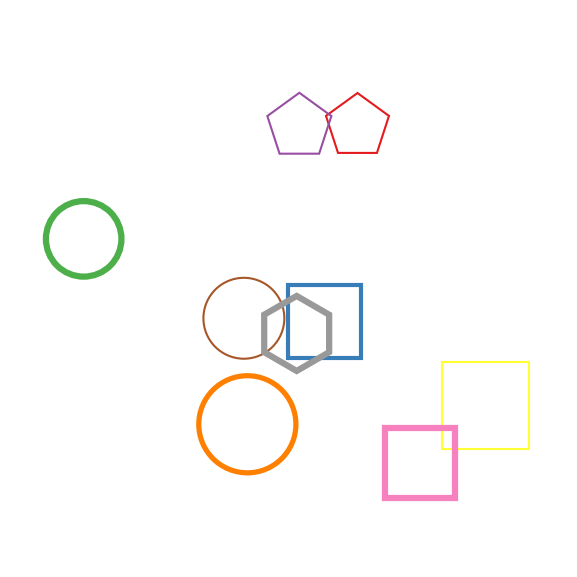[{"shape": "pentagon", "thickness": 1, "radius": 0.29, "center": [0.619, 0.781]}, {"shape": "square", "thickness": 2, "radius": 0.31, "center": [0.562, 0.443]}, {"shape": "circle", "thickness": 3, "radius": 0.33, "center": [0.145, 0.586]}, {"shape": "pentagon", "thickness": 1, "radius": 0.29, "center": [0.518, 0.78]}, {"shape": "circle", "thickness": 2.5, "radius": 0.42, "center": [0.428, 0.264]}, {"shape": "square", "thickness": 1, "radius": 0.38, "center": [0.841, 0.297]}, {"shape": "circle", "thickness": 1, "radius": 0.35, "center": [0.422, 0.448]}, {"shape": "square", "thickness": 3, "radius": 0.3, "center": [0.727, 0.197]}, {"shape": "hexagon", "thickness": 3, "radius": 0.32, "center": [0.514, 0.422]}]